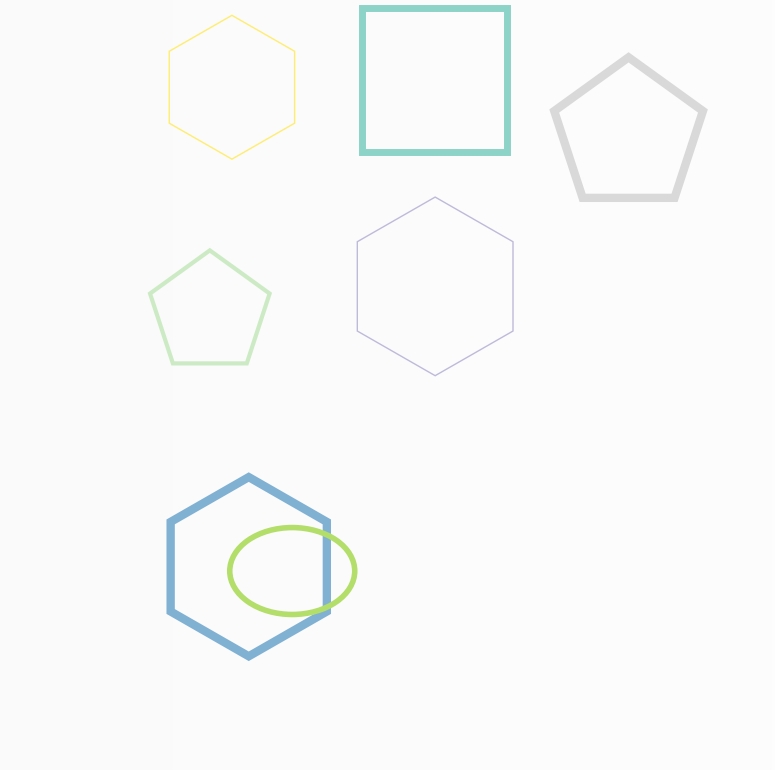[{"shape": "square", "thickness": 2.5, "radius": 0.47, "center": [0.561, 0.896]}, {"shape": "hexagon", "thickness": 0.5, "radius": 0.58, "center": [0.561, 0.628]}, {"shape": "hexagon", "thickness": 3, "radius": 0.58, "center": [0.321, 0.264]}, {"shape": "oval", "thickness": 2, "radius": 0.4, "center": [0.377, 0.258]}, {"shape": "pentagon", "thickness": 3, "radius": 0.5, "center": [0.811, 0.825]}, {"shape": "pentagon", "thickness": 1.5, "radius": 0.41, "center": [0.271, 0.594]}, {"shape": "hexagon", "thickness": 0.5, "radius": 0.47, "center": [0.299, 0.887]}]